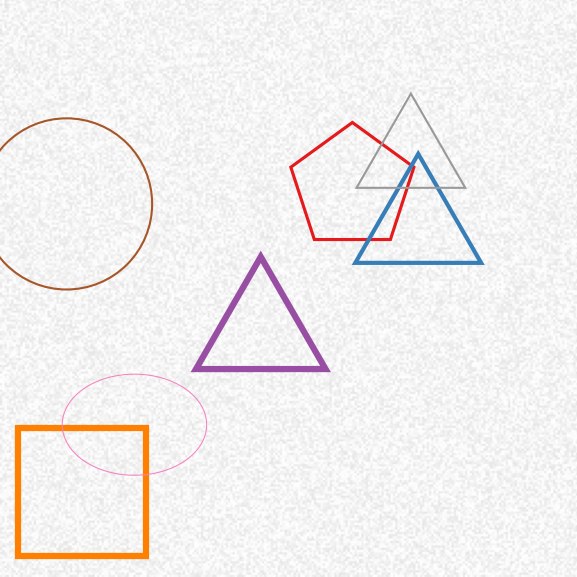[{"shape": "pentagon", "thickness": 1.5, "radius": 0.56, "center": [0.61, 0.675]}, {"shape": "triangle", "thickness": 2, "radius": 0.63, "center": [0.724, 0.607]}, {"shape": "triangle", "thickness": 3, "radius": 0.65, "center": [0.452, 0.425]}, {"shape": "square", "thickness": 3, "radius": 0.55, "center": [0.143, 0.147]}, {"shape": "circle", "thickness": 1, "radius": 0.74, "center": [0.115, 0.646]}, {"shape": "oval", "thickness": 0.5, "radius": 0.63, "center": [0.233, 0.264]}, {"shape": "triangle", "thickness": 1, "radius": 0.54, "center": [0.711, 0.728]}]